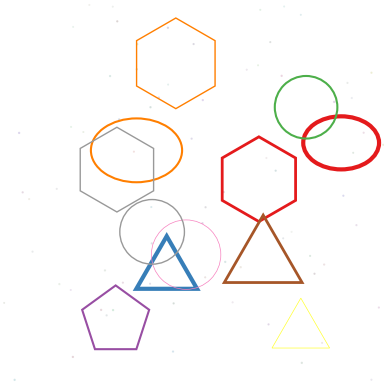[{"shape": "oval", "thickness": 3, "radius": 0.49, "center": [0.886, 0.629]}, {"shape": "hexagon", "thickness": 2, "radius": 0.55, "center": [0.672, 0.535]}, {"shape": "triangle", "thickness": 3, "radius": 0.46, "center": [0.433, 0.295]}, {"shape": "circle", "thickness": 1.5, "radius": 0.41, "center": [0.795, 0.721]}, {"shape": "pentagon", "thickness": 1.5, "radius": 0.46, "center": [0.3, 0.167]}, {"shape": "hexagon", "thickness": 1, "radius": 0.59, "center": [0.457, 0.836]}, {"shape": "oval", "thickness": 1.5, "radius": 0.59, "center": [0.355, 0.61]}, {"shape": "triangle", "thickness": 0.5, "radius": 0.43, "center": [0.781, 0.139]}, {"shape": "triangle", "thickness": 2, "radius": 0.58, "center": [0.684, 0.325]}, {"shape": "circle", "thickness": 0.5, "radius": 0.45, "center": [0.483, 0.339]}, {"shape": "hexagon", "thickness": 1, "radius": 0.55, "center": [0.304, 0.559]}, {"shape": "circle", "thickness": 1, "radius": 0.42, "center": [0.395, 0.398]}]